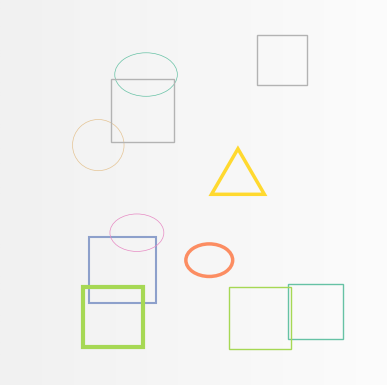[{"shape": "square", "thickness": 1, "radius": 0.36, "center": [0.814, 0.191]}, {"shape": "oval", "thickness": 0.5, "radius": 0.4, "center": [0.377, 0.806]}, {"shape": "oval", "thickness": 2.5, "radius": 0.3, "center": [0.54, 0.324]}, {"shape": "square", "thickness": 1.5, "radius": 0.43, "center": [0.316, 0.298]}, {"shape": "oval", "thickness": 0.5, "radius": 0.35, "center": [0.353, 0.396]}, {"shape": "square", "thickness": 3, "radius": 0.39, "center": [0.292, 0.177]}, {"shape": "square", "thickness": 1, "radius": 0.4, "center": [0.67, 0.174]}, {"shape": "triangle", "thickness": 2.5, "radius": 0.39, "center": [0.614, 0.535]}, {"shape": "circle", "thickness": 0.5, "radius": 0.33, "center": [0.254, 0.623]}, {"shape": "square", "thickness": 1, "radius": 0.41, "center": [0.369, 0.713]}, {"shape": "square", "thickness": 1, "radius": 0.32, "center": [0.728, 0.844]}]